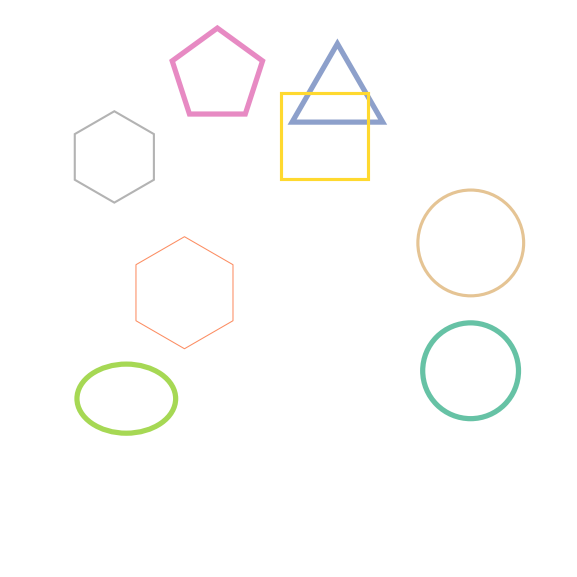[{"shape": "circle", "thickness": 2.5, "radius": 0.41, "center": [0.815, 0.357]}, {"shape": "hexagon", "thickness": 0.5, "radius": 0.49, "center": [0.319, 0.492]}, {"shape": "triangle", "thickness": 2.5, "radius": 0.45, "center": [0.584, 0.833]}, {"shape": "pentagon", "thickness": 2.5, "radius": 0.41, "center": [0.376, 0.868]}, {"shape": "oval", "thickness": 2.5, "radius": 0.43, "center": [0.219, 0.309]}, {"shape": "square", "thickness": 1.5, "radius": 0.37, "center": [0.562, 0.764]}, {"shape": "circle", "thickness": 1.5, "radius": 0.46, "center": [0.815, 0.578]}, {"shape": "hexagon", "thickness": 1, "radius": 0.4, "center": [0.198, 0.727]}]